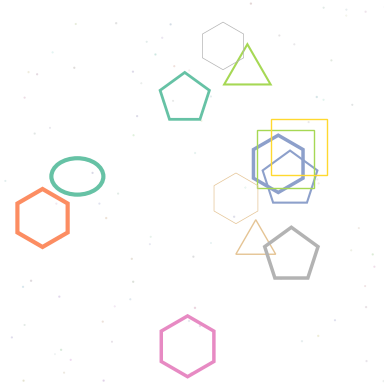[{"shape": "oval", "thickness": 3, "radius": 0.34, "center": [0.201, 0.542]}, {"shape": "pentagon", "thickness": 2, "radius": 0.34, "center": [0.48, 0.745]}, {"shape": "hexagon", "thickness": 3, "radius": 0.38, "center": [0.11, 0.434]}, {"shape": "pentagon", "thickness": 1.5, "radius": 0.37, "center": [0.753, 0.534]}, {"shape": "hexagon", "thickness": 2.5, "radius": 0.37, "center": [0.723, 0.574]}, {"shape": "hexagon", "thickness": 2.5, "radius": 0.39, "center": [0.487, 0.1]}, {"shape": "square", "thickness": 1, "radius": 0.38, "center": [0.742, 0.587]}, {"shape": "triangle", "thickness": 1.5, "radius": 0.35, "center": [0.643, 0.815]}, {"shape": "square", "thickness": 1, "radius": 0.36, "center": [0.776, 0.617]}, {"shape": "hexagon", "thickness": 0.5, "radius": 0.33, "center": [0.613, 0.485]}, {"shape": "triangle", "thickness": 1, "radius": 0.3, "center": [0.664, 0.369]}, {"shape": "pentagon", "thickness": 2.5, "radius": 0.36, "center": [0.757, 0.337]}, {"shape": "hexagon", "thickness": 0.5, "radius": 0.31, "center": [0.579, 0.881]}]